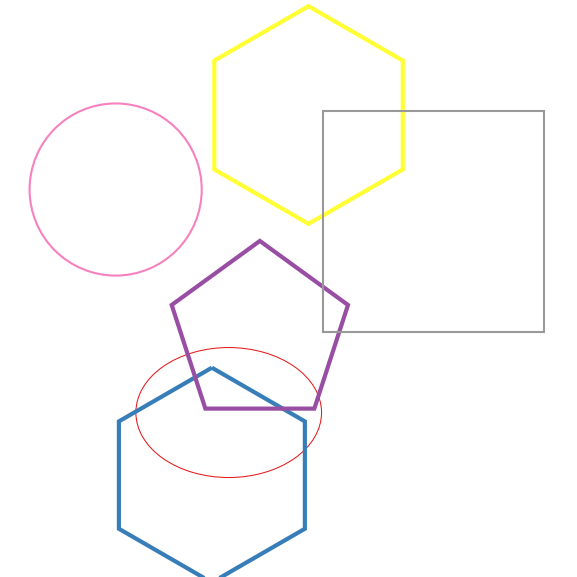[{"shape": "oval", "thickness": 0.5, "radius": 0.8, "center": [0.396, 0.285]}, {"shape": "hexagon", "thickness": 2, "radius": 0.93, "center": [0.367, 0.176]}, {"shape": "pentagon", "thickness": 2, "radius": 0.8, "center": [0.45, 0.421]}, {"shape": "hexagon", "thickness": 2, "radius": 0.94, "center": [0.534, 0.8]}, {"shape": "circle", "thickness": 1, "radius": 0.75, "center": [0.2, 0.671]}, {"shape": "square", "thickness": 1, "radius": 0.96, "center": [0.751, 0.615]}]